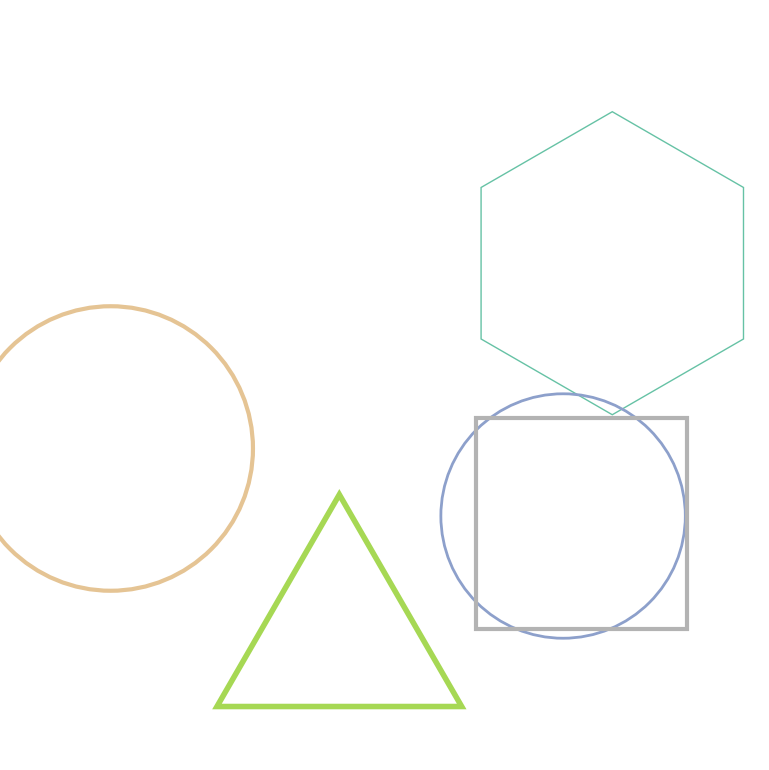[{"shape": "hexagon", "thickness": 0.5, "radius": 0.98, "center": [0.795, 0.658]}, {"shape": "circle", "thickness": 1, "radius": 0.79, "center": [0.731, 0.33]}, {"shape": "triangle", "thickness": 2, "radius": 0.92, "center": [0.441, 0.174]}, {"shape": "circle", "thickness": 1.5, "radius": 0.92, "center": [0.144, 0.418]}, {"shape": "square", "thickness": 1.5, "radius": 0.69, "center": [0.755, 0.32]}]